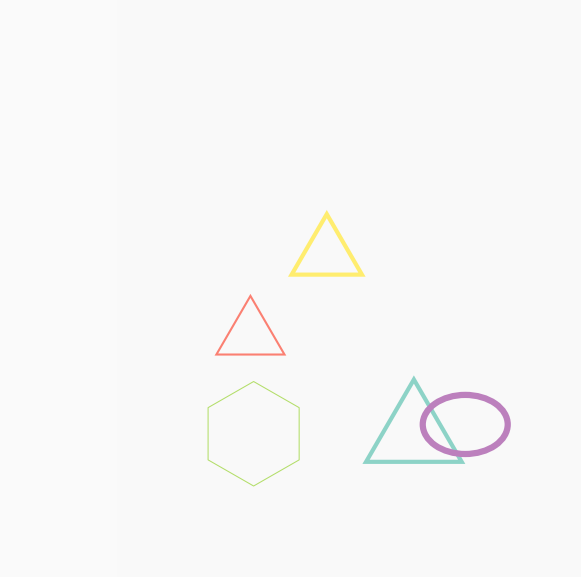[{"shape": "triangle", "thickness": 2, "radius": 0.48, "center": [0.712, 0.247]}, {"shape": "triangle", "thickness": 1, "radius": 0.34, "center": [0.431, 0.419]}, {"shape": "hexagon", "thickness": 0.5, "radius": 0.45, "center": [0.436, 0.248]}, {"shape": "oval", "thickness": 3, "radius": 0.37, "center": [0.8, 0.264]}, {"shape": "triangle", "thickness": 2, "radius": 0.35, "center": [0.562, 0.559]}]